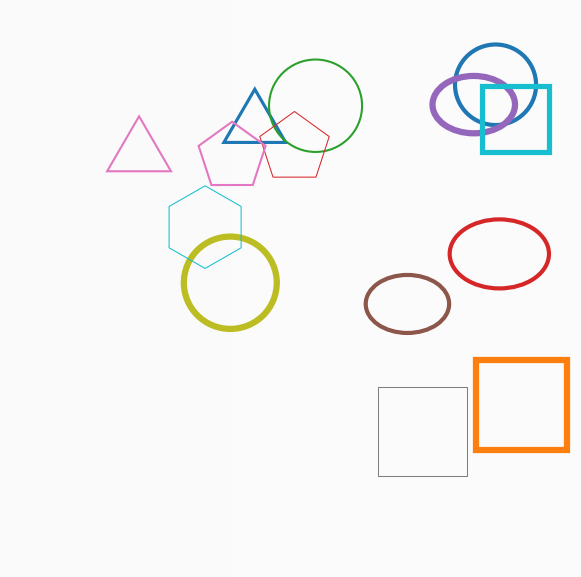[{"shape": "triangle", "thickness": 1.5, "radius": 0.31, "center": [0.438, 0.783]}, {"shape": "circle", "thickness": 2, "radius": 0.35, "center": [0.853, 0.852]}, {"shape": "square", "thickness": 3, "radius": 0.39, "center": [0.898, 0.297]}, {"shape": "circle", "thickness": 1, "radius": 0.4, "center": [0.543, 0.816]}, {"shape": "pentagon", "thickness": 0.5, "radius": 0.31, "center": [0.507, 0.743]}, {"shape": "oval", "thickness": 2, "radius": 0.43, "center": [0.859, 0.559]}, {"shape": "oval", "thickness": 3, "radius": 0.35, "center": [0.815, 0.818]}, {"shape": "oval", "thickness": 2, "radius": 0.36, "center": [0.701, 0.473]}, {"shape": "pentagon", "thickness": 1, "radius": 0.3, "center": [0.399, 0.728]}, {"shape": "triangle", "thickness": 1, "radius": 0.32, "center": [0.239, 0.734]}, {"shape": "square", "thickness": 0.5, "radius": 0.38, "center": [0.727, 0.253]}, {"shape": "circle", "thickness": 3, "radius": 0.4, "center": [0.396, 0.51]}, {"shape": "square", "thickness": 2.5, "radius": 0.29, "center": [0.887, 0.793]}, {"shape": "hexagon", "thickness": 0.5, "radius": 0.36, "center": [0.353, 0.606]}]